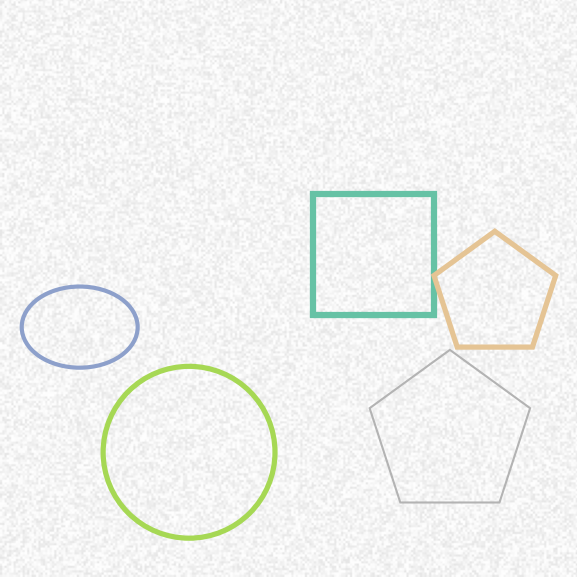[{"shape": "square", "thickness": 3, "radius": 0.52, "center": [0.647, 0.559]}, {"shape": "oval", "thickness": 2, "radius": 0.5, "center": [0.138, 0.433]}, {"shape": "circle", "thickness": 2.5, "radius": 0.74, "center": [0.327, 0.216]}, {"shape": "pentagon", "thickness": 2.5, "radius": 0.55, "center": [0.857, 0.488]}, {"shape": "pentagon", "thickness": 1, "radius": 0.73, "center": [0.779, 0.247]}]